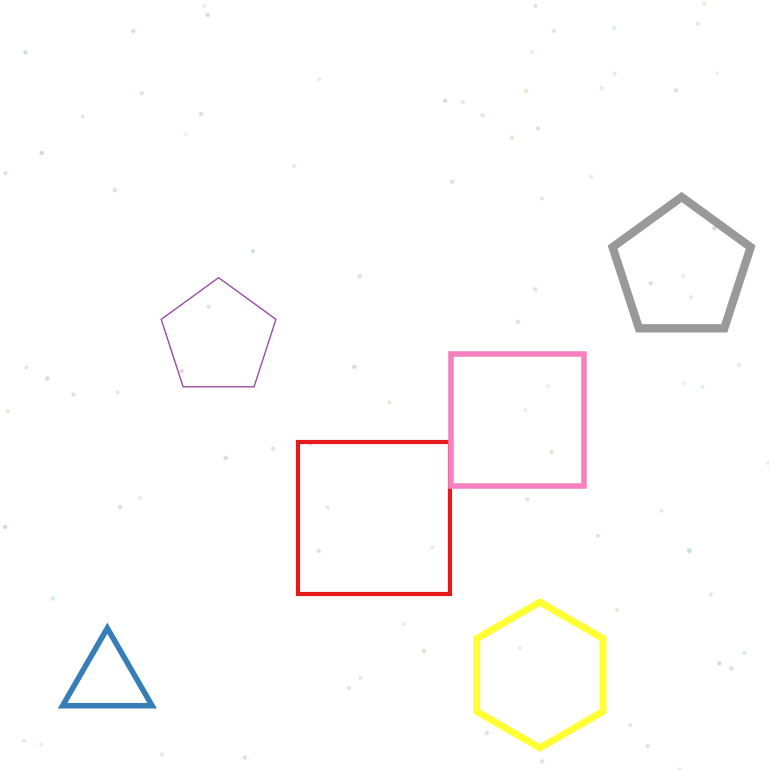[{"shape": "square", "thickness": 1.5, "radius": 0.49, "center": [0.486, 0.327]}, {"shape": "triangle", "thickness": 2, "radius": 0.34, "center": [0.139, 0.117]}, {"shape": "pentagon", "thickness": 0.5, "radius": 0.39, "center": [0.284, 0.561]}, {"shape": "hexagon", "thickness": 2.5, "radius": 0.47, "center": [0.701, 0.123]}, {"shape": "square", "thickness": 2, "radius": 0.43, "center": [0.672, 0.454]}, {"shape": "pentagon", "thickness": 3, "radius": 0.47, "center": [0.885, 0.65]}]